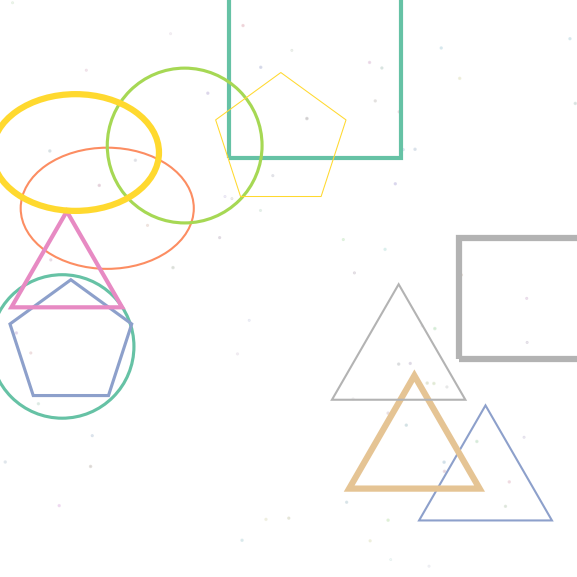[{"shape": "square", "thickness": 2, "radius": 0.75, "center": [0.546, 0.874]}, {"shape": "circle", "thickness": 1.5, "radius": 0.62, "center": [0.108, 0.399]}, {"shape": "oval", "thickness": 1, "radius": 0.75, "center": [0.186, 0.638]}, {"shape": "pentagon", "thickness": 1.5, "radius": 0.55, "center": [0.123, 0.404]}, {"shape": "triangle", "thickness": 1, "radius": 0.66, "center": [0.841, 0.164]}, {"shape": "triangle", "thickness": 2, "radius": 0.55, "center": [0.116, 0.522]}, {"shape": "circle", "thickness": 1.5, "radius": 0.67, "center": [0.32, 0.747]}, {"shape": "pentagon", "thickness": 0.5, "radius": 0.59, "center": [0.486, 0.755]}, {"shape": "oval", "thickness": 3, "radius": 0.72, "center": [0.131, 0.735]}, {"shape": "triangle", "thickness": 3, "radius": 0.65, "center": [0.718, 0.218]}, {"shape": "triangle", "thickness": 1, "radius": 0.67, "center": [0.69, 0.374]}, {"shape": "square", "thickness": 3, "radius": 0.52, "center": [0.899, 0.482]}]